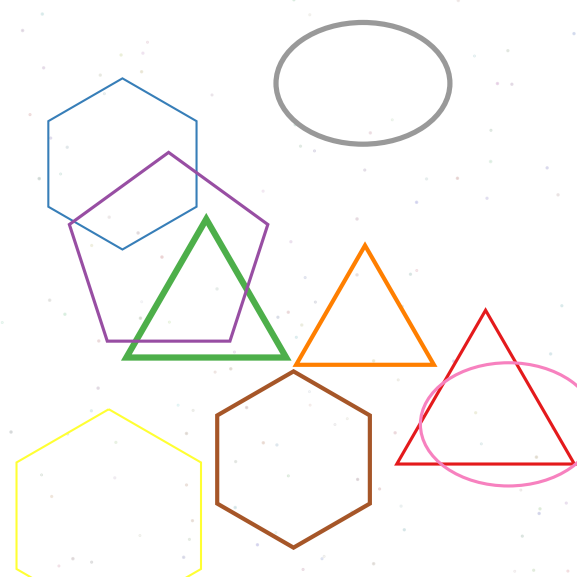[{"shape": "triangle", "thickness": 1.5, "radius": 0.89, "center": [0.841, 0.284]}, {"shape": "hexagon", "thickness": 1, "radius": 0.74, "center": [0.212, 0.715]}, {"shape": "triangle", "thickness": 3, "radius": 0.8, "center": [0.357, 0.46]}, {"shape": "pentagon", "thickness": 1.5, "radius": 0.9, "center": [0.292, 0.555]}, {"shape": "triangle", "thickness": 2, "radius": 0.69, "center": [0.632, 0.436]}, {"shape": "hexagon", "thickness": 1, "radius": 0.92, "center": [0.188, 0.106]}, {"shape": "hexagon", "thickness": 2, "radius": 0.76, "center": [0.508, 0.203]}, {"shape": "oval", "thickness": 1.5, "radius": 0.76, "center": [0.88, 0.264]}, {"shape": "oval", "thickness": 2.5, "radius": 0.75, "center": [0.628, 0.855]}]